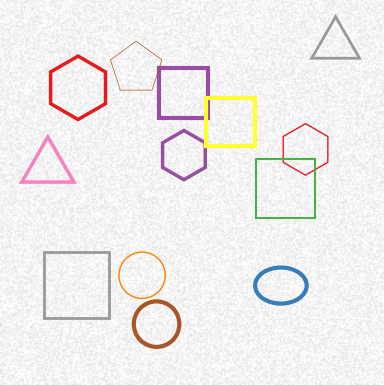[{"shape": "hexagon", "thickness": 2.5, "radius": 0.41, "center": [0.203, 0.772]}, {"shape": "hexagon", "thickness": 1, "radius": 0.33, "center": [0.794, 0.612]}, {"shape": "oval", "thickness": 3, "radius": 0.33, "center": [0.73, 0.258]}, {"shape": "square", "thickness": 1.5, "radius": 0.38, "center": [0.742, 0.511]}, {"shape": "hexagon", "thickness": 2.5, "radius": 0.32, "center": [0.478, 0.597]}, {"shape": "square", "thickness": 3, "radius": 0.32, "center": [0.477, 0.759]}, {"shape": "circle", "thickness": 1, "radius": 0.3, "center": [0.369, 0.285]}, {"shape": "square", "thickness": 3, "radius": 0.32, "center": [0.598, 0.683]}, {"shape": "pentagon", "thickness": 0.5, "radius": 0.35, "center": [0.354, 0.823]}, {"shape": "circle", "thickness": 3, "radius": 0.3, "center": [0.407, 0.158]}, {"shape": "triangle", "thickness": 2.5, "radius": 0.39, "center": [0.124, 0.566]}, {"shape": "triangle", "thickness": 2, "radius": 0.36, "center": [0.872, 0.885]}, {"shape": "square", "thickness": 2, "radius": 0.43, "center": [0.198, 0.26]}]